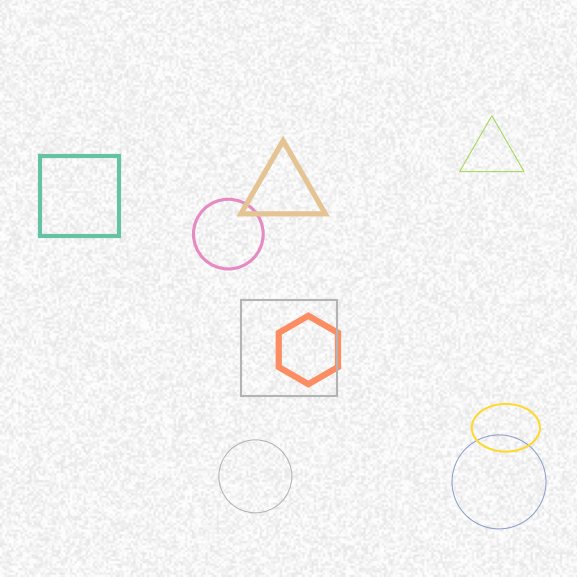[{"shape": "square", "thickness": 2, "radius": 0.34, "center": [0.138, 0.66]}, {"shape": "hexagon", "thickness": 3, "radius": 0.3, "center": [0.534, 0.393]}, {"shape": "circle", "thickness": 0.5, "radius": 0.41, "center": [0.864, 0.165]}, {"shape": "circle", "thickness": 1.5, "radius": 0.3, "center": [0.395, 0.594]}, {"shape": "triangle", "thickness": 0.5, "radius": 0.32, "center": [0.852, 0.734]}, {"shape": "oval", "thickness": 1, "radius": 0.3, "center": [0.876, 0.258]}, {"shape": "triangle", "thickness": 2.5, "radius": 0.42, "center": [0.49, 0.671]}, {"shape": "circle", "thickness": 0.5, "radius": 0.32, "center": [0.442, 0.174]}, {"shape": "square", "thickness": 1, "radius": 0.41, "center": [0.5, 0.397]}]